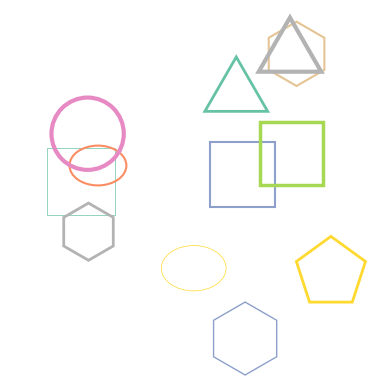[{"shape": "triangle", "thickness": 2, "radius": 0.47, "center": [0.614, 0.758]}, {"shape": "square", "thickness": 0.5, "radius": 0.44, "center": [0.21, 0.529]}, {"shape": "oval", "thickness": 1.5, "radius": 0.37, "center": [0.254, 0.57]}, {"shape": "hexagon", "thickness": 1, "radius": 0.47, "center": [0.637, 0.121]}, {"shape": "square", "thickness": 1.5, "radius": 0.42, "center": [0.63, 0.547]}, {"shape": "circle", "thickness": 3, "radius": 0.47, "center": [0.228, 0.653]}, {"shape": "square", "thickness": 2.5, "radius": 0.41, "center": [0.756, 0.602]}, {"shape": "oval", "thickness": 0.5, "radius": 0.42, "center": [0.503, 0.303]}, {"shape": "pentagon", "thickness": 2, "radius": 0.47, "center": [0.86, 0.292]}, {"shape": "hexagon", "thickness": 1.5, "radius": 0.42, "center": [0.77, 0.86]}, {"shape": "triangle", "thickness": 3, "radius": 0.47, "center": [0.753, 0.861]}, {"shape": "hexagon", "thickness": 2, "radius": 0.37, "center": [0.23, 0.398]}]